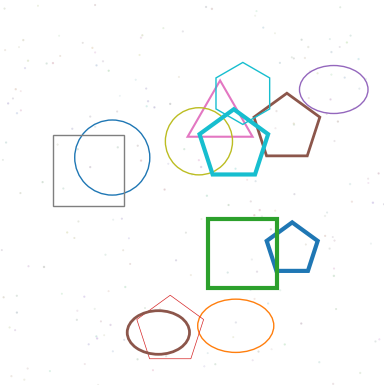[{"shape": "circle", "thickness": 1, "radius": 0.49, "center": [0.292, 0.591]}, {"shape": "pentagon", "thickness": 3, "radius": 0.35, "center": [0.759, 0.353]}, {"shape": "oval", "thickness": 1, "radius": 0.49, "center": [0.612, 0.154]}, {"shape": "square", "thickness": 3, "radius": 0.45, "center": [0.63, 0.341]}, {"shape": "pentagon", "thickness": 0.5, "radius": 0.46, "center": [0.442, 0.142]}, {"shape": "oval", "thickness": 1, "radius": 0.44, "center": [0.867, 0.768]}, {"shape": "pentagon", "thickness": 2, "radius": 0.45, "center": [0.745, 0.668]}, {"shape": "oval", "thickness": 2, "radius": 0.4, "center": [0.411, 0.136]}, {"shape": "triangle", "thickness": 1.5, "radius": 0.49, "center": [0.572, 0.694]}, {"shape": "square", "thickness": 1, "radius": 0.46, "center": [0.231, 0.558]}, {"shape": "circle", "thickness": 1, "radius": 0.44, "center": [0.517, 0.633]}, {"shape": "pentagon", "thickness": 3, "radius": 0.47, "center": [0.607, 0.623]}, {"shape": "hexagon", "thickness": 1, "radius": 0.4, "center": [0.631, 0.757]}]